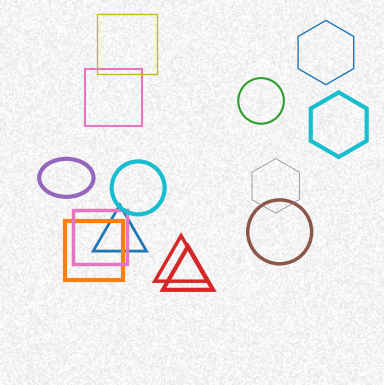[{"shape": "triangle", "thickness": 2, "radius": 0.4, "center": [0.311, 0.388]}, {"shape": "hexagon", "thickness": 1, "radius": 0.42, "center": [0.847, 0.864]}, {"shape": "square", "thickness": 3, "radius": 0.38, "center": [0.244, 0.349]}, {"shape": "circle", "thickness": 1.5, "radius": 0.3, "center": [0.678, 0.738]}, {"shape": "triangle", "thickness": 2.5, "radius": 0.39, "center": [0.47, 0.309]}, {"shape": "triangle", "thickness": 3, "radius": 0.38, "center": [0.488, 0.285]}, {"shape": "oval", "thickness": 3, "radius": 0.35, "center": [0.172, 0.538]}, {"shape": "circle", "thickness": 2.5, "radius": 0.42, "center": [0.726, 0.398]}, {"shape": "square", "thickness": 1.5, "radius": 0.37, "center": [0.294, 0.748]}, {"shape": "square", "thickness": 2.5, "radius": 0.35, "center": [0.26, 0.385]}, {"shape": "hexagon", "thickness": 0.5, "radius": 0.36, "center": [0.716, 0.517]}, {"shape": "square", "thickness": 1, "radius": 0.39, "center": [0.329, 0.885]}, {"shape": "hexagon", "thickness": 3, "radius": 0.42, "center": [0.88, 0.676]}, {"shape": "circle", "thickness": 3, "radius": 0.34, "center": [0.359, 0.512]}]